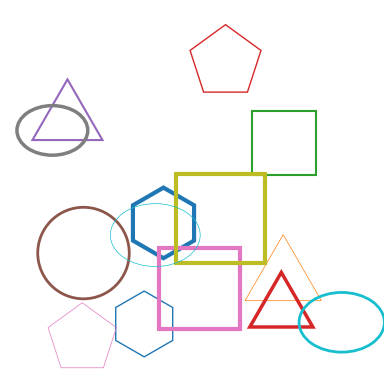[{"shape": "hexagon", "thickness": 3, "radius": 0.46, "center": [0.425, 0.421]}, {"shape": "hexagon", "thickness": 1, "radius": 0.43, "center": [0.375, 0.159]}, {"shape": "triangle", "thickness": 0.5, "radius": 0.57, "center": [0.736, 0.276]}, {"shape": "square", "thickness": 1.5, "radius": 0.42, "center": [0.737, 0.629]}, {"shape": "pentagon", "thickness": 1, "radius": 0.48, "center": [0.586, 0.839]}, {"shape": "triangle", "thickness": 2.5, "radius": 0.47, "center": [0.731, 0.198]}, {"shape": "triangle", "thickness": 1.5, "radius": 0.53, "center": [0.175, 0.689]}, {"shape": "circle", "thickness": 2, "radius": 0.59, "center": [0.217, 0.343]}, {"shape": "square", "thickness": 3, "radius": 0.53, "center": [0.519, 0.251]}, {"shape": "pentagon", "thickness": 0.5, "radius": 0.47, "center": [0.214, 0.12]}, {"shape": "oval", "thickness": 2.5, "radius": 0.46, "center": [0.136, 0.661]}, {"shape": "square", "thickness": 3, "radius": 0.57, "center": [0.572, 0.433]}, {"shape": "oval", "thickness": 0.5, "radius": 0.58, "center": [0.403, 0.389]}, {"shape": "oval", "thickness": 2, "radius": 0.55, "center": [0.888, 0.163]}]